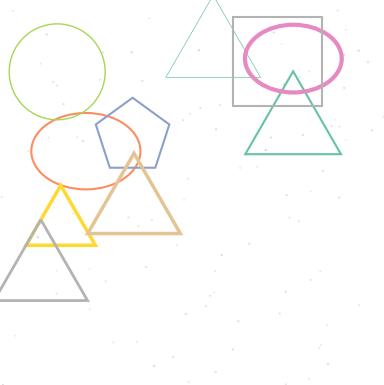[{"shape": "triangle", "thickness": 1.5, "radius": 0.72, "center": [0.761, 0.671]}, {"shape": "triangle", "thickness": 0.5, "radius": 0.71, "center": [0.554, 0.87]}, {"shape": "oval", "thickness": 1.5, "radius": 0.71, "center": [0.223, 0.607]}, {"shape": "pentagon", "thickness": 1.5, "radius": 0.5, "center": [0.344, 0.646]}, {"shape": "oval", "thickness": 3, "radius": 0.63, "center": [0.762, 0.848]}, {"shape": "circle", "thickness": 1, "radius": 0.62, "center": [0.149, 0.813]}, {"shape": "triangle", "thickness": 2.5, "radius": 0.52, "center": [0.158, 0.415]}, {"shape": "triangle", "thickness": 2.5, "radius": 0.69, "center": [0.348, 0.463]}, {"shape": "triangle", "thickness": 2, "radius": 0.7, "center": [0.106, 0.289]}, {"shape": "square", "thickness": 1.5, "radius": 0.58, "center": [0.721, 0.84]}]